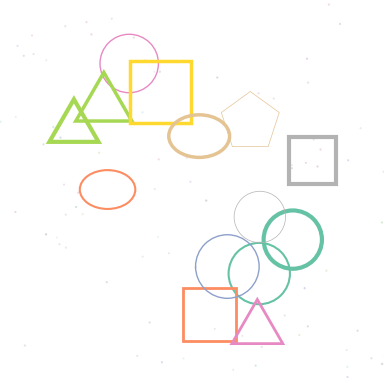[{"shape": "circle", "thickness": 1.5, "radius": 0.4, "center": [0.673, 0.289]}, {"shape": "circle", "thickness": 3, "radius": 0.38, "center": [0.76, 0.378]}, {"shape": "oval", "thickness": 1.5, "radius": 0.36, "center": [0.279, 0.508]}, {"shape": "square", "thickness": 2, "radius": 0.34, "center": [0.545, 0.183]}, {"shape": "circle", "thickness": 1, "radius": 0.41, "center": [0.591, 0.308]}, {"shape": "circle", "thickness": 1, "radius": 0.38, "center": [0.336, 0.835]}, {"shape": "triangle", "thickness": 2, "radius": 0.38, "center": [0.668, 0.146]}, {"shape": "triangle", "thickness": 2.5, "radius": 0.42, "center": [0.27, 0.728]}, {"shape": "triangle", "thickness": 3, "radius": 0.37, "center": [0.192, 0.668]}, {"shape": "square", "thickness": 2.5, "radius": 0.4, "center": [0.417, 0.761]}, {"shape": "pentagon", "thickness": 0.5, "radius": 0.4, "center": [0.65, 0.683]}, {"shape": "oval", "thickness": 2.5, "radius": 0.4, "center": [0.517, 0.646]}, {"shape": "circle", "thickness": 0.5, "radius": 0.33, "center": [0.675, 0.436]}, {"shape": "square", "thickness": 3, "radius": 0.31, "center": [0.811, 0.584]}]